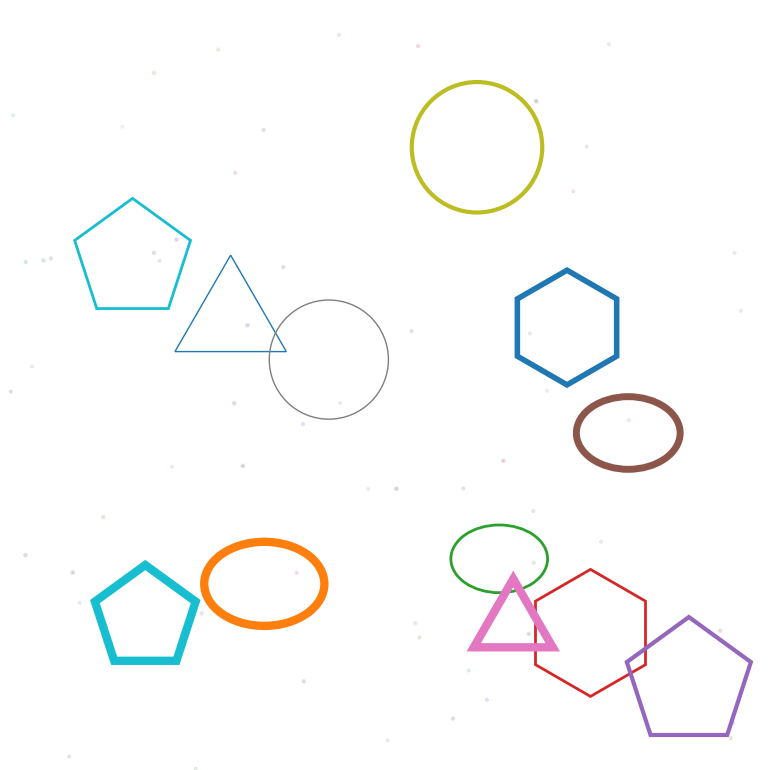[{"shape": "hexagon", "thickness": 2, "radius": 0.37, "center": [0.736, 0.575]}, {"shape": "triangle", "thickness": 0.5, "radius": 0.42, "center": [0.3, 0.585]}, {"shape": "oval", "thickness": 3, "radius": 0.39, "center": [0.343, 0.242]}, {"shape": "oval", "thickness": 1, "radius": 0.31, "center": [0.648, 0.274]}, {"shape": "hexagon", "thickness": 1, "radius": 0.41, "center": [0.767, 0.178]}, {"shape": "pentagon", "thickness": 1.5, "radius": 0.42, "center": [0.895, 0.114]}, {"shape": "oval", "thickness": 2.5, "radius": 0.34, "center": [0.816, 0.438]}, {"shape": "triangle", "thickness": 3, "radius": 0.3, "center": [0.667, 0.189]}, {"shape": "circle", "thickness": 0.5, "radius": 0.39, "center": [0.427, 0.533]}, {"shape": "circle", "thickness": 1.5, "radius": 0.42, "center": [0.619, 0.809]}, {"shape": "pentagon", "thickness": 3, "radius": 0.34, "center": [0.189, 0.197]}, {"shape": "pentagon", "thickness": 1, "radius": 0.4, "center": [0.172, 0.663]}]